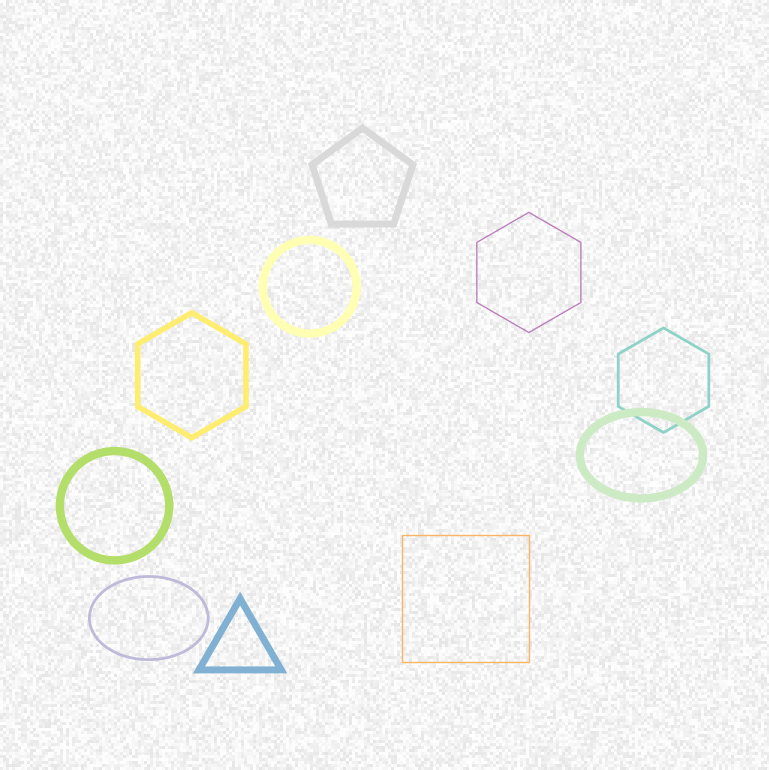[{"shape": "hexagon", "thickness": 1, "radius": 0.34, "center": [0.862, 0.506]}, {"shape": "circle", "thickness": 3, "radius": 0.3, "center": [0.402, 0.628]}, {"shape": "oval", "thickness": 1, "radius": 0.39, "center": [0.193, 0.197]}, {"shape": "triangle", "thickness": 2.5, "radius": 0.31, "center": [0.312, 0.161]}, {"shape": "square", "thickness": 0.5, "radius": 0.41, "center": [0.605, 0.223]}, {"shape": "circle", "thickness": 3, "radius": 0.35, "center": [0.149, 0.343]}, {"shape": "pentagon", "thickness": 2.5, "radius": 0.34, "center": [0.471, 0.765]}, {"shape": "hexagon", "thickness": 0.5, "radius": 0.39, "center": [0.687, 0.646]}, {"shape": "oval", "thickness": 3, "radius": 0.4, "center": [0.833, 0.409]}, {"shape": "hexagon", "thickness": 2, "radius": 0.41, "center": [0.249, 0.513]}]